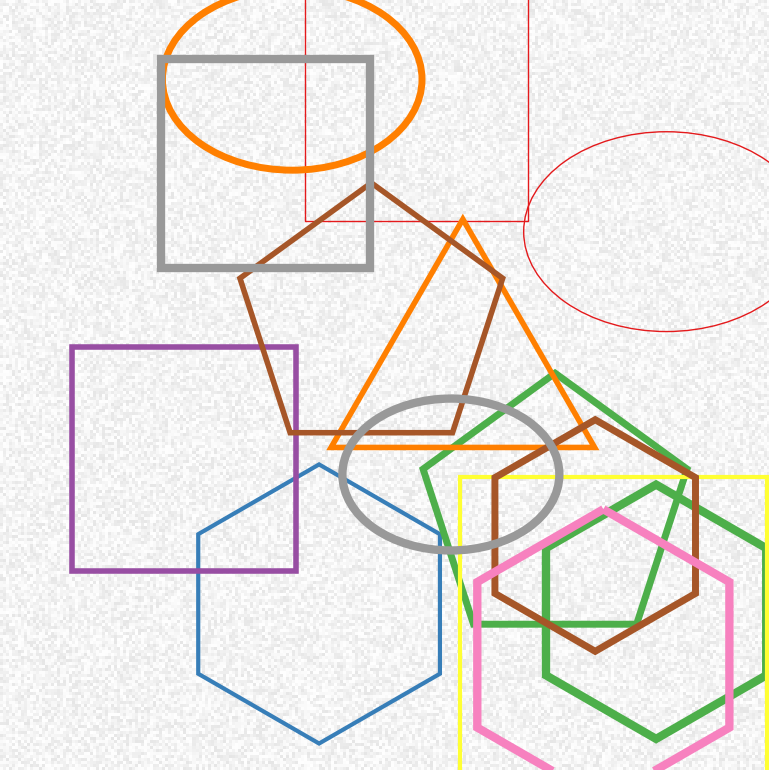[{"shape": "square", "thickness": 0.5, "radius": 0.73, "center": [0.541, 0.858]}, {"shape": "oval", "thickness": 0.5, "radius": 0.93, "center": [0.865, 0.699]}, {"shape": "hexagon", "thickness": 1.5, "radius": 0.91, "center": [0.414, 0.216]}, {"shape": "pentagon", "thickness": 2.5, "radius": 0.9, "center": [0.721, 0.335]}, {"shape": "hexagon", "thickness": 3, "radius": 0.83, "center": [0.852, 0.206]}, {"shape": "square", "thickness": 2, "radius": 0.73, "center": [0.239, 0.404]}, {"shape": "oval", "thickness": 2.5, "radius": 0.84, "center": [0.38, 0.897]}, {"shape": "triangle", "thickness": 2, "radius": 0.99, "center": [0.601, 0.518]}, {"shape": "square", "thickness": 1.5, "radius": 1.0, "center": [0.796, 0.181]}, {"shape": "pentagon", "thickness": 2, "radius": 0.9, "center": [0.482, 0.583]}, {"shape": "hexagon", "thickness": 2.5, "radius": 0.75, "center": [0.773, 0.305]}, {"shape": "hexagon", "thickness": 3, "radius": 0.95, "center": [0.784, 0.15]}, {"shape": "oval", "thickness": 3, "radius": 0.7, "center": [0.586, 0.384]}, {"shape": "square", "thickness": 3, "radius": 0.68, "center": [0.345, 0.788]}]